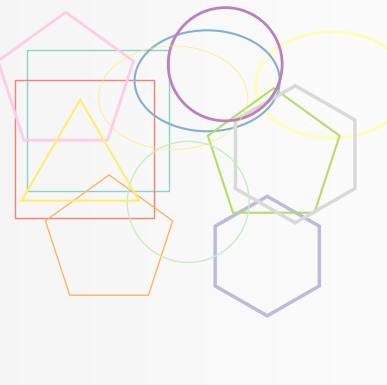[{"shape": "square", "thickness": 1, "radius": 0.92, "center": [0.253, 0.687]}, {"shape": "oval", "thickness": 2, "radius": 0.99, "center": [0.857, 0.78]}, {"shape": "hexagon", "thickness": 2.5, "radius": 0.78, "center": [0.69, 0.335]}, {"shape": "square", "thickness": 1, "radius": 0.9, "center": [0.217, 0.612]}, {"shape": "oval", "thickness": 1.5, "radius": 0.94, "center": [0.535, 0.79]}, {"shape": "pentagon", "thickness": 1, "radius": 0.86, "center": [0.282, 0.373]}, {"shape": "pentagon", "thickness": 1.5, "radius": 0.89, "center": [0.706, 0.592]}, {"shape": "pentagon", "thickness": 2, "radius": 0.92, "center": [0.17, 0.785]}, {"shape": "hexagon", "thickness": 2.5, "radius": 0.89, "center": [0.762, 0.599]}, {"shape": "circle", "thickness": 2, "radius": 0.74, "center": [0.581, 0.833]}, {"shape": "circle", "thickness": 1, "radius": 0.79, "center": [0.486, 0.476]}, {"shape": "triangle", "thickness": 1.5, "radius": 0.87, "center": [0.207, 0.566]}, {"shape": "oval", "thickness": 0.5, "radius": 0.96, "center": [0.447, 0.746]}]